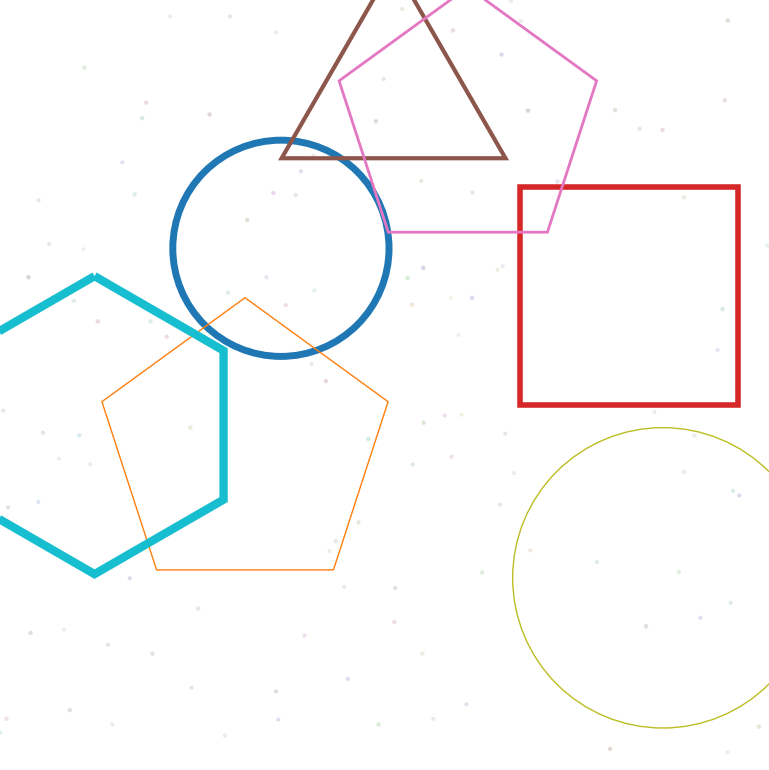[{"shape": "circle", "thickness": 2.5, "radius": 0.7, "center": [0.365, 0.678]}, {"shape": "pentagon", "thickness": 0.5, "radius": 0.98, "center": [0.318, 0.418]}, {"shape": "square", "thickness": 2, "radius": 0.71, "center": [0.817, 0.616]}, {"shape": "triangle", "thickness": 1.5, "radius": 0.84, "center": [0.511, 0.878]}, {"shape": "pentagon", "thickness": 1, "radius": 0.88, "center": [0.608, 0.841]}, {"shape": "circle", "thickness": 0.5, "radius": 0.98, "center": [0.861, 0.25]}, {"shape": "hexagon", "thickness": 3, "radius": 0.97, "center": [0.123, 0.448]}]